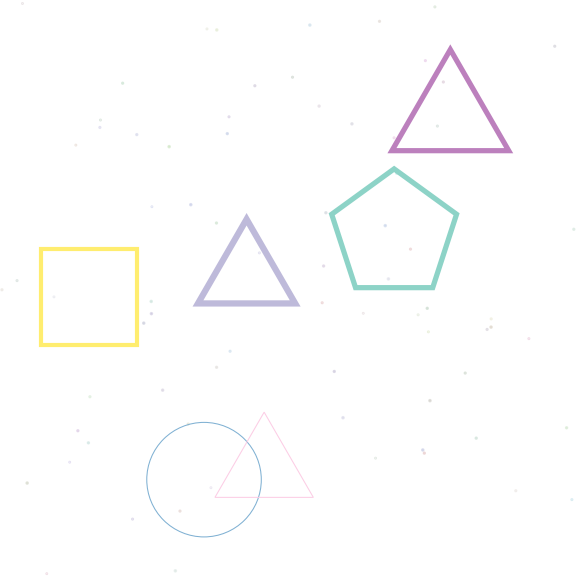[{"shape": "pentagon", "thickness": 2.5, "radius": 0.57, "center": [0.682, 0.593]}, {"shape": "triangle", "thickness": 3, "radius": 0.49, "center": [0.427, 0.522]}, {"shape": "circle", "thickness": 0.5, "radius": 0.5, "center": [0.353, 0.169]}, {"shape": "triangle", "thickness": 0.5, "radius": 0.49, "center": [0.457, 0.187]}, {"shape": "triangle", "thickness": 2.5, "radius": 0.58, "center": [0.78, 0.797]}, {"shape": "square", "thickness": 2, "radius": 0.42, "center": [0.154, 0.485]}]